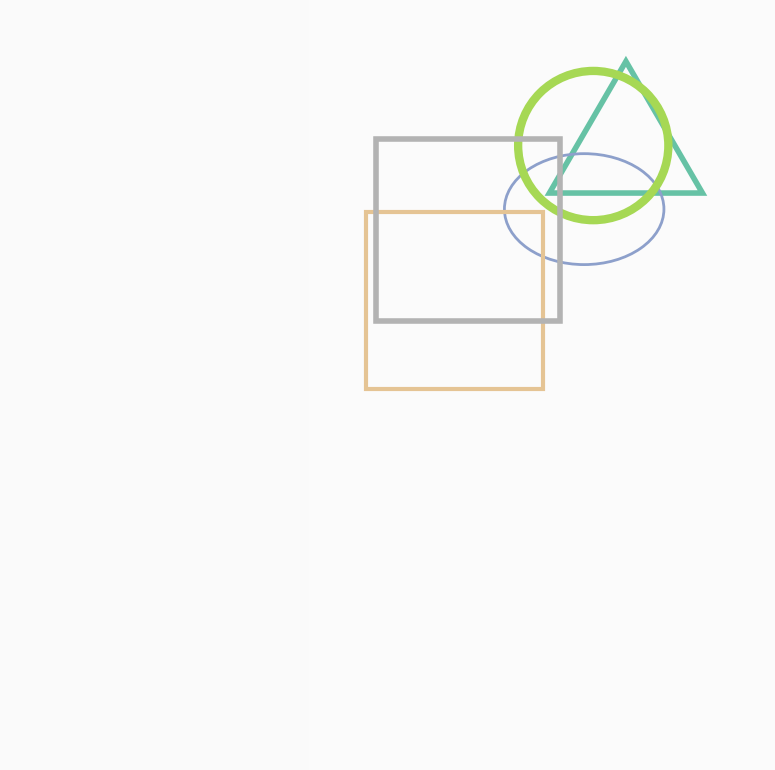[{"shape": "triangle", "thickness": 2, "radius": 0.57, "center": [0.808, 0.806]}, {"shape": "oval", "thickness": 1, "radius": 0.51, "center": [0.754, 0.728]}, {"shape": "circle", "thickness": 3, "radius": 0.48, "center": [0.765, 0.811]}, {"shape": "square", "thickness": 1.5, "radius": 0.57, "center": [0.587, 0.61]}, {"shape": "square", "thickness": 2, "radius": 0.59, "center": [0.604, 0.701]}]